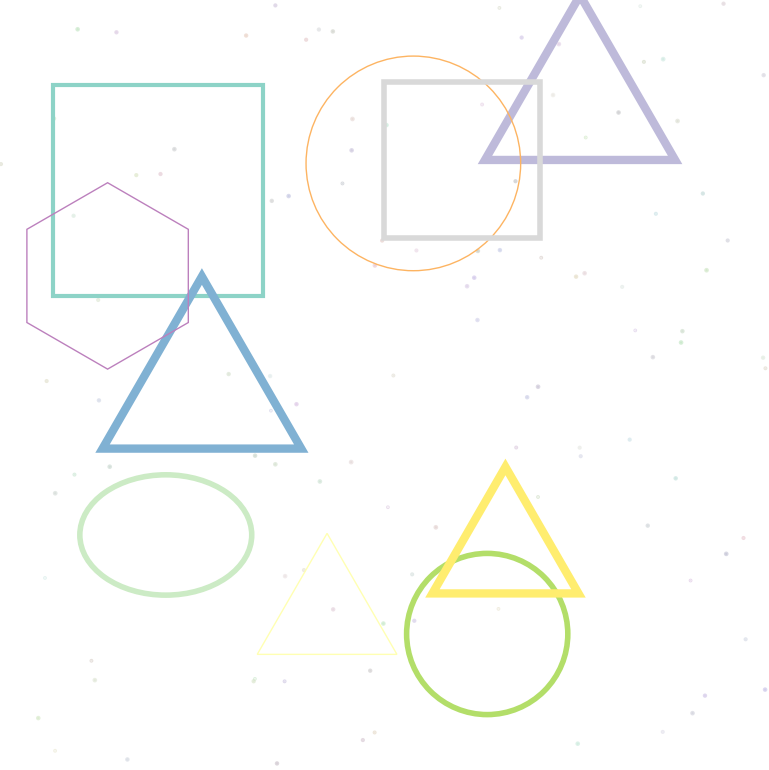[{"shape": "square", "thickness": 1.5, "radius": 0.68, "center": [0.205, 0.753]}, {"shape": "triangle", "thickness": 0.5, "radius": 0.52, "center": [0.425, 0.203]}, {"shape": "triangle", "thickness": 3, "radius": 0.71, "center": [0.753, 0.864]}, {"shape": "triangle", "thickness": 3, "radius": 0.74, "center": [0.262, 0.492]}, {"shape": "circle", "thickness": 0.5, "radius": 0.7, "center": [0.537, 0.788]}, {"shape": "circle", "thickness": 2, "radius": 0.52, "center": [0.633, 0.177]}, {"shape": "square", "thickness": 2, "radius": 0.51, "center": [0.6, 0.792]}, {"shape": "hexagon", "thickness": 0.5, "radius": 0.61, "center": [0.14, 0.642]}, {"shape": "oval", "thickness": 2, "radius": 0.56, "center": [0.215, 0.305]}, {"shape": "triangle", "thickness": 3, "radius": 0.55, "center": [0.656, 0.284]}]